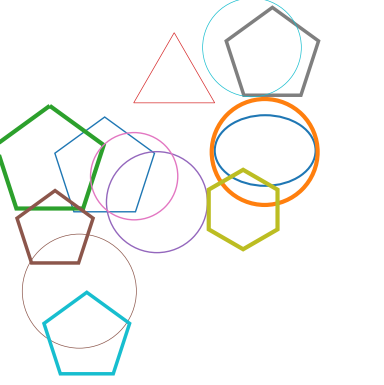[{"shape": "pentagon", "thickness": 1, "radius": 0.68, "center": [0.272, 0.56]}, {"shape": "oval", "thickness": 1.5, "radius": 0.65, "center": [0.689, 0.609]}, {"shape": "circle", "thickness": 3, "radius": 0.69, "center": [0.687, 0.605]}, {"shape": "pentagon", "thickness": 3, "radius": 0.74, "center": [0.129, 0.578]}, {"shape": "triangle", "thickness": 0.5, "radius": 0.61, "center": [0.452, 0.794]}, {"shape": "circle", "thickness": 1, "radius": 0.66, "center": [0.408, 0.475]}, {"shape": "pentagon", "thickness": 2.5, "radius": 0.52, "center": [0.143, 0.401]}, {"shape": "circle", "thickness": 0.5, "radius": 0.74, "center": [0.206, 0.244]}, {"shape": "circle", "thickness": 1, "radius": 0.57, "center": [0.348, 0.542]}, {"shape": "pentagon", "thickness": 2.5, "radius": 0.63, "center": [0.708, 0.855]}, {"shape": "hexagon", "thickness": 3, "radius": 0.52, "center": [0.632, 0.456]}, {"shape": "circle", "thickness": 0.5, "radius": 0.64, "center": [0.655, 0.877]}, {"shape": "pentagon", "thickness": 2.5, "radius": 0.58, "center": [0.225, 0.124]}]